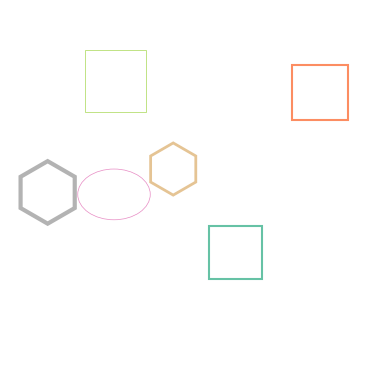[{"shape": "square", "thickness": 1.5, "radius": 0.34, "center": [0.612, 0.344]}, {"shape": "square", "thickness": 1.5, "radius": 0.36, "center": [0.831, 0.76]}, {"shape": "oval", "thickness": 0.5, "radius": 0.47, "center": [0.296, 0.495]}, {"shape": "square", "thickness": 0.5, "radius": 0.4, "center": [0.299, 0.789]}, {"shape": "hexagon", "thickness": 2, "radius": 0.34, "center": [0.45, 0.561]}, {"shape": "hexagon", "thickness": 3, "radius": 0.41, "center": [0.124, 0.5]}]